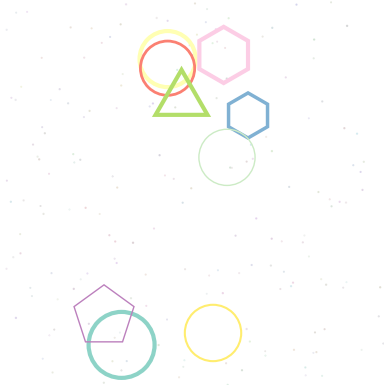[{"shape": "circle", "thickness": 3, "radius": 0.43, "center": [0.316, 0.104]}, {"shape": "circle", "thickness": 3, "radius": 0.36, "center": [0.435, 0.847]}, {"shape": "circle", "thickness": 2, "radius": 0.35, "center": [0.435, 0.823]}, {"shape": "hexagon", "thickness": 2.5, "radius": 0.29, "center": [0.644, 0.7]}, {"shape": "triangle", "thickness": 3, "radius": 0.39, "center": [0.471, 0.741]}, {"shape": "hexagon", "thickness": 3, "radius": 0.36, "center": [0.581, 0.857]}, {"shape": "pentagon", "thickness": 1, "radius": 0.41, "center": [0.27, 0.178]}, {"shape": "circle", "thickness": 1, "radius": 0.36, "center": [0.59, 0.591]}, {"shape": "circle", "thickness": 1.5, "radius": 0.37, "center": [0.553, 0.135]}]